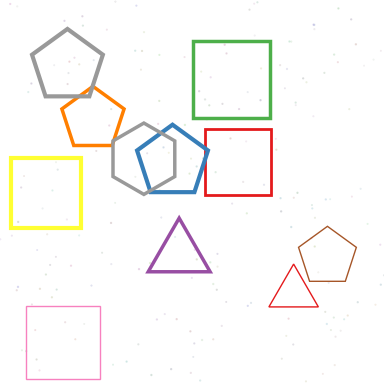[{"shape": "triangle", "thickness": 1, "radius": 0.37, "center": [0.763, 0.24]}, {"shape": "square", "thickness": 2, "radius": 0.43, "center": [0.619, 0.58]}, {"shape": "pentagon", "thickness": 3, "radius": 0.48, "center": [0.448, 0.579]}, {"shape": "square", "thickness": 2.5, "radius": 0.5, "center": [0.601, 0.793]}, {"shape": "triangle", "thickness": 2.5, "radius": 0.46, "center": [0.465, 0.341]}, {"shape": "pentagon", "thickness": 2.5, "radius": 0.42, "center": [0.241, 0.691]}, {"shape": "square", "thickness": 3, "radius": 0.46, "center": [0.119, 0.499]}, {"shape": "pentagon", "thickness": 1, "radius": 0.39, "center": [0.851, 0.333]}, {"shape": "square", "thickness": 1, "radius": 0.48, "center": [0.164, 0.11]}, {"shape": "pentagon", "thickness": 3, "radius": 0.48, "center": [0.175, 0.828]}, {"shape": "hexagon", "thickness": 2.5, "radius": 0.46, "center": [0.374, 0.588]}]